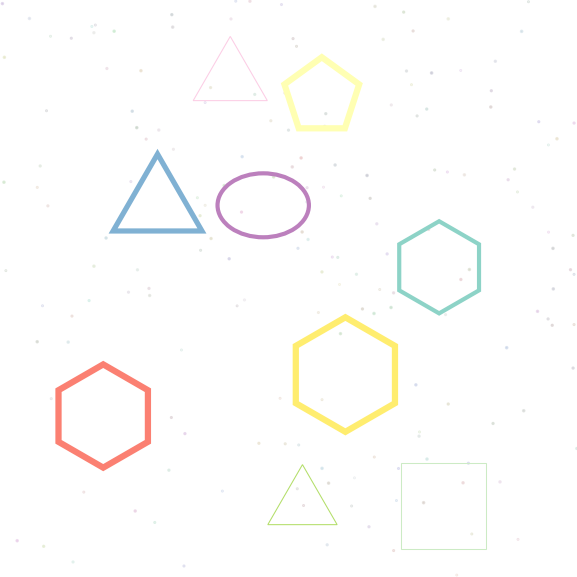[{"shape": "hexagon", "thickness": 2, "radius": 0.4, "center": [0.76, 0.536]}, {"shape": "pentagon", "thickness": 3, "radius": 0.34, "center": [0.557, 0.832]}, {"shape": "hexagon", "thickness": 3, "radius": 0.45, "center": [0.179, 0.279]}, {"shape": "triangle", "thickness": 2.5, "radius": 0.44, "center": [0.273, 0.644]}, {"shape": "triangle", "thickness": 0.5, "radius": 0.35, "center": [0.524, 0.125]}, {"shape": "triangle", "thickness": 0.5, "radius": 0.37, "center": [0.399, 0.862]}, {"shape": "oval", "thickness": 2, "radius": 0.4, "center": [0.456, 0.644]}, {"shape": "square", "thickness": 0.5, "radius": 0.37, "center": [0.768, 0.123]}, {"shape": "hexagon", "thickness": 3, "radius": 0.5, "center": [0.598, 0.351]}]